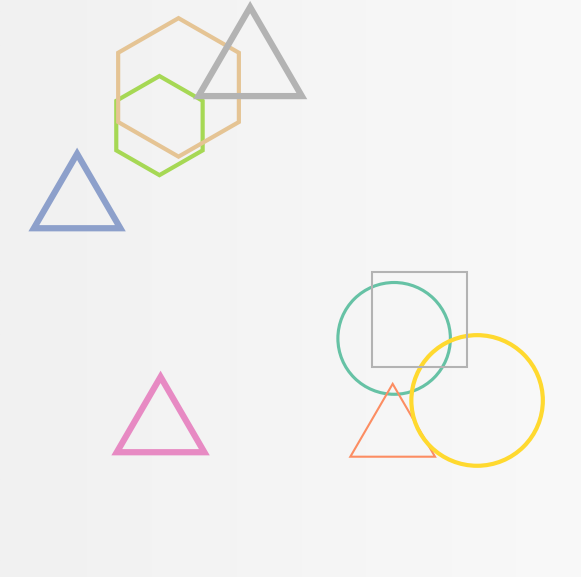[{"shape": "circle", "thickness": 1.5, "radius": 0.48, "center": [0.678, 0.413]}, {"shape": "triangle", "thickness": 1, "radius": 0.42, "center": [0.676, 0.25]}, {"shape": "triangle", "thickness": 3, "radius": 0.43, "center": [0.133, 0.647]}, {"shape": "triangle", "thickness": 3, "radius": 0.43, "center": [0.276, 0.26]}, {"shape": "hexagon", "thickness": 2, "radius": 0.43, "center": [0.274, 0.782]}, {"shape": "circle", "thickness": 2, "radius": 0.57, "center": [0.821, 0.306]}, {"shape": "hexagon", "thickness": 2, "radius": 0.6, "center": [0.307, 0.848]}, {"shape": "triangle", "thickness": 3, "radius": 0.51, "center": [0.43, 0.884]}, {"shape": "square", "thickness": 1, "radius": 0.41, "center": [0.721, 0.446]}]